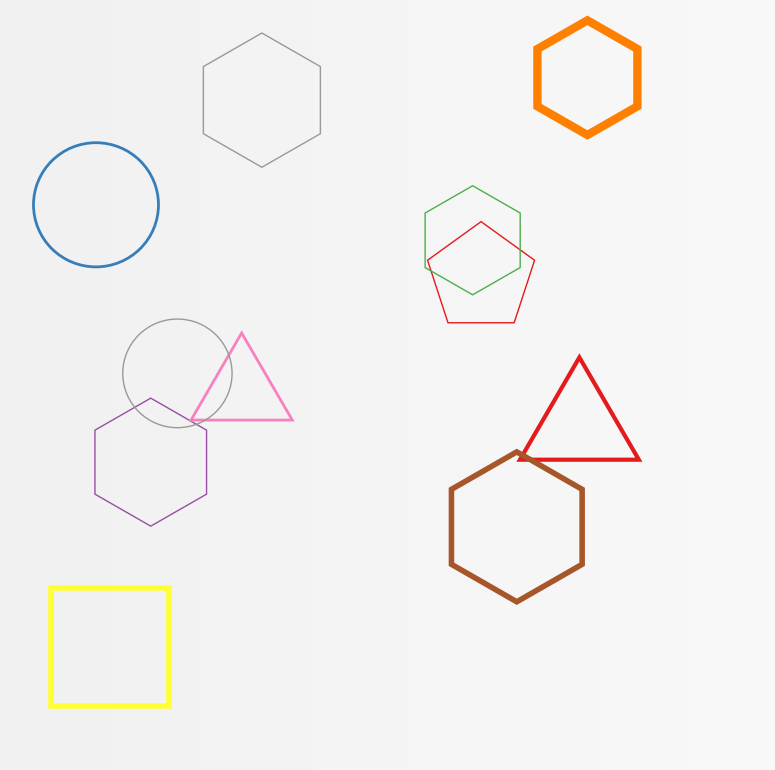[{"shape": "triangle", "thickness": 1.5, "radius": 0.44, "center": [0.748, 0.447]}, {"shape": "pentagon", "thickness": 0.5, "radius": 0.36, "center": [0.621, 0.64]}, {"shape": "circle", "thickness": 1, "radius": 0.4, "center": [0.124, 0.734]}, {"shape": "hexagon", "thickness": 0.5, "radius": 0.35, "center": [0.61, 0.688]}, {"shape": "hexagon", "thickness": 0.5, "radius": 0.42, "center": [0.195, 0.4]}, {"shape": "hexagon", "thickness": 3, "radius": 0.37, "center": [0.758, 0.899]}, {"shape": "square", "thickness": 2, "radius": 0.38, "center": [0.142, 0.16]}, {"shape": "hexagon", "thickness": 2, "radius": 0.49, "center": [0.667, 0.316]}, {"shape": "triangle", "thickness": 1, "radius": 0.38, "center": [0.312, 0.492]}, {"shape": "circle", "thickness": 0.5, "radius": 0.35, "center": [0.229, 0.515]}, {"shape": "hexagon", "thickness": 0.5, "radius": 0.44, "center": [0.338, 0.87]}]